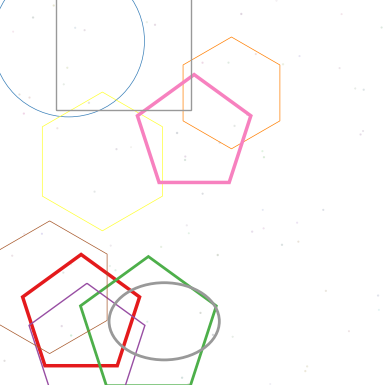[{"shape": "pentagon", "thickness": 2.5, "radius": 0.8, "center": [0.211, 0.179]}, {"shape": "circle", "thickness": 0.5, "radius": 0.99, "center": [0.178, 0.894]}, {"shape": "pentagon", "thickness": 2, "radius": 0.93, "center": [0.385, 0.148]}, {"shape": "pentagon", "thickness": 1, "radius": 0.79, "center": [0.226, 0.106]}, {"shape": "hexagon", "thickness": 0.5, "radius": 0.73, "center": [0.601, 0.759]}, {"shape": "hexagon", "thickness": 0.5, "radius": 0.9, "center": [0.266, 0.581]}, {"shape": "hexagon", "thickness": 0.5, "radius": 0.86, "center": [0.129, 0.254]}, {"shape": "pentagon", "thickness": 2.5, "radius": 0.77, "center": [0.504, 0.651]}, {"shape": "oval", "thickness": 2, "radius": 0.72, "center": [0.426, 0.165]}, {"shape": "square", "thickness": 1, "radius": 0.88, "center": [0.32, 0.889]}]